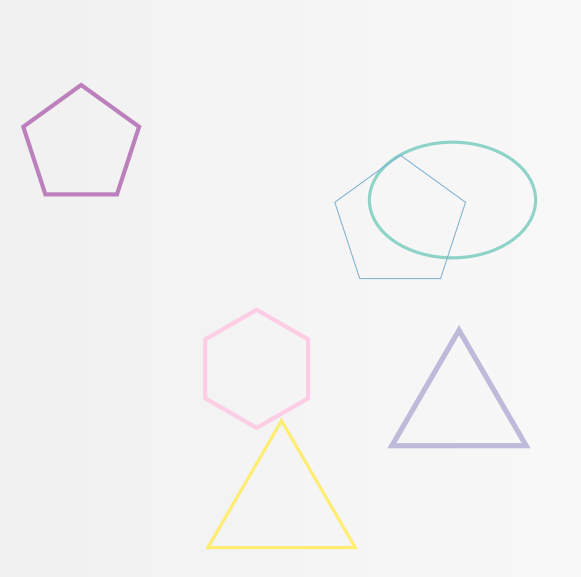[{"shape": "oval", "thickness": 1.5, "radius": 0.72, "center": [0.778, 0.653]}, {"shape": "triangle", "thickness": 2.5, "radius": 0.67, "center": [0.79, 0.294]}, {"shape": "pentagon", "thickness": 0.5, "radius": 0.59, "center": [0.688, 0.612]}, {"shape": "hexagon", "thickness": 2, "radius": 0.51, "center": [0.442, 0.36]}, {"shape": "pentagon", "thickness": 2, "radius": 0.52, "center": [0.14, 0.747]}, {"shape": "triangle", "thickness": 1.5, "radius": 0.73, "center": [0.484, 0.124]}]